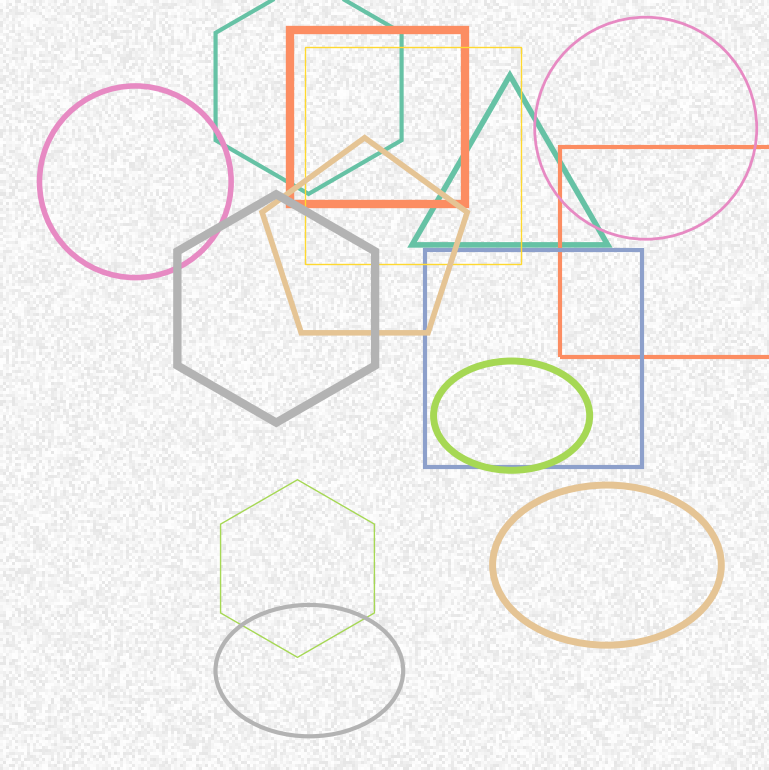[{"shape": "hexagon", "thickness": 1.5, "radius": 0.7, "center": [0.401, 0.888]}, {"shape": "triangle", "thickness": 2, "radius": 0.73, "center": [0.662, 0.755]}, {"shape": "square", "thickness": 3, "radius": 0.57, "center": [0.49, 0.848]}, {"shape": "square", "thickness": 1.5, "radius": 0.68, "center": [0.864, 0.673]}, {"shape": "square", "thickness": 1.5, "radius": 0.7, "center": [0.693, 0.534]}, {"shape": "circle", "thickness": 1, "radius": 0.72, "center": [0.839, 0.833]}, {"shape": "circle", "thickness": 2, "radius": 0.62, "center": [0.176, 0.764]}, {"shape": "oval", "thickness": 2.5, "radius": 0.51, "center": [0.664, 0.46]}, {"shape": "hexagon", "thickness": 0.5, "radius": 0.58, "center": [0.386, 0.262]}, {"shape": "square", "thickness": 0.5, "radius": 0.7, "center": [0.536, 0.798]}, {"shape": "pentagon", "thickness": 2, "radius": 0.7, "center": [0.474, 0.681]}, {"shape": "oval", "thickness": 2.5, "radius": 0.74, "center": [0.788, 0.266]}, {"shape": "hexagon", "thickness": 3, "radius": 0.74, "center": [0.359, 0.599]}, {"shape": "oval", "thickness": 1.5, "radius": 0.61, "center": [0.402, 0.129]}]